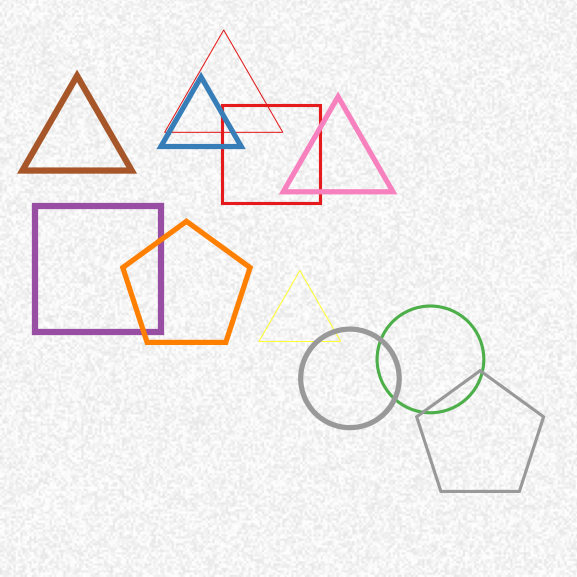[{"shape": "square", "thickness": 1.5, "radius": 0.42, "center": [0.469, 0.732]}, {"shape": "triangle", "thickness": 0.5, "radius": 0.59, "center": [0.387, 0.829]}, {"shape": "triangle", "thickness": 2.5, "radius": 0.4, "center": [0.348, 0.786]}, {"shape": "circle", "thickness": 1.5, "radius": 0.46, "center": [0.745, 0.377]}, {"shape": "square", "thickness": 3, "radius": 0.55, "center": [0.17, 0.533]}, {"shape": "pentagon", "thickness": 2.5, "radius": 0.58, "center": [0.323, 0.5]}, {"shape": "triangle", "thickness": 0.5, "radius": 0.41, "center": [0.519, 0.449]}, {"shape": "triangle", "thickness": 3, "radius": 0.55, "center": [0.133, 0.758]}, {"shape": "triangle", "thickness": 2.5, "radius": 0.55, "center": [0.585, 0.722]}, {"shape": "circle", "thickness": 2.5, "radius": 0.43, "center": [0.606, 0.344]}, {"shape": "pentagon", "thickness": 1.5, "radius": 0.58, "center": [0.831, 0.242]}]